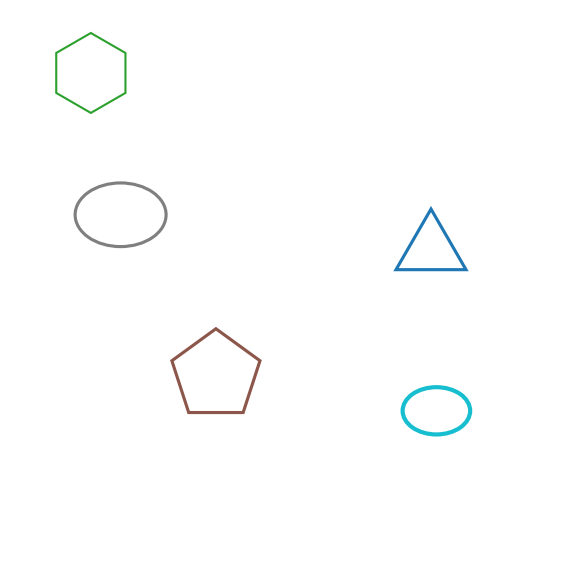[{"shape": "triangle", "thickness": 1.5, "radius": 0.35, "center": [0.746, 0.567]}, {"shape": "hexagon", "thickness": 1, "radius": 0.35, "center": [0.157, 0.873]}, {"shape": "pentagon", "thickness": 1.5, "radius": 0.4, "center": [0.374, 0.35]}, {"shape": "oval", "thickness": 1.5, "radius": 0.39, "center": [0.209, 0.627]}, {"shape": "oval", "thickness": 2, "radius": 0.29, "center": [0.756, 0.288]}]